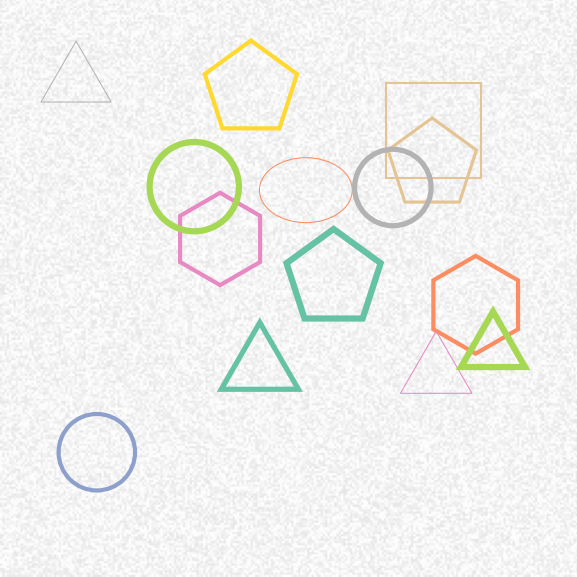[{"shape": "triangle", "thickness": 2.5, "radius": 0.39, "center": [0.45, 0.364]}, {"shape": "pentagon", "thickness": 3, "radius": 0.43, "center": [0.578, 0.517]}, {"shape": "hexagon", "thickness": 2, "radius": 0.42, "center": [0.824, 0.471]}, {"shape": "oval", "thickness": 0.5, "radius": 0.4, "center": [0.53, 0.67]}, {"shape": "circle", "thickness": 2, "radius": 0.33, "center": [0.168, 0.216]}, {"shape": "hexagon", "thickness": 2, "radius": 0.4, "center": [0.381, 0.585]}, {"shape": "triangle", "thickness": 0.5, "radius": 0.36, "center": [0.755, 0.354]}, {"shape": "triangle", "thickness": 3, "radius": 0.32, "center": [0.854, 0.396]}, {"shape": "circle", "thickness": 3, "radius": 0.39, "center": [0.336, 0.676]}, {"shape": "pentagon", "thickness": 2, "radius": 0.42, "center": [0.435, 0.845]}, {"shape": "pentagon", "thickness": 1.5, "radius": 0.4, "center": [0.748, 0.714]}, {"shape": "square", "thickness": 1, "radius": 0.41, "center": [0.75, 0.773]}, {"shape": "triangle", "thickness": 0.5, "radius": 0.35, "center": [0.132, 0.858]}, {"shape": "circle", "thickness": 2.5, "radius": 0.33, "center": [0.68, 0.674]}]